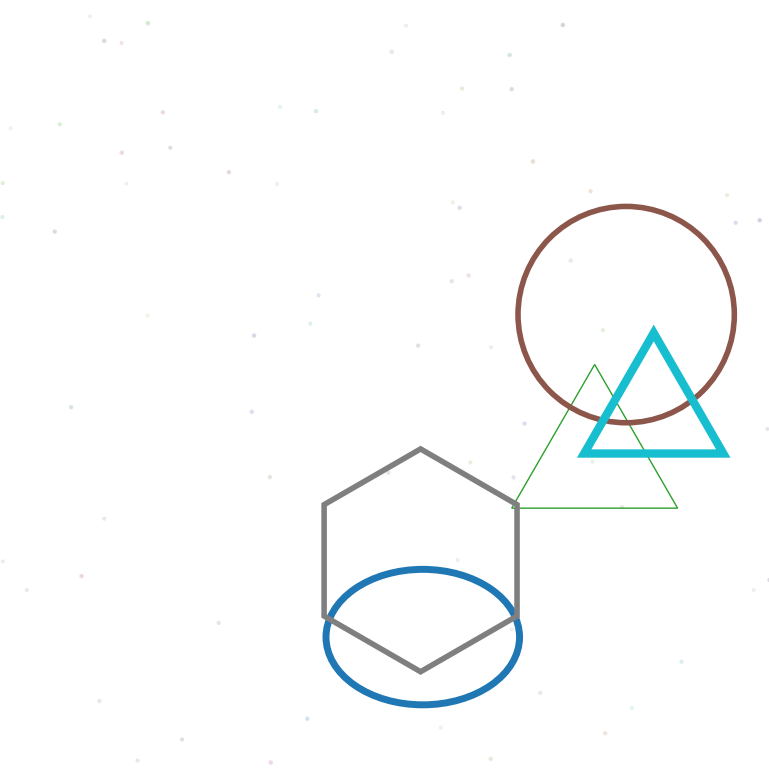[{"shape": "oval", "thickness": 2.5, "radius": 0.63, "center": [0.549, 0.173]}, {"shape": "triangle", "thickness": 0.5, "radius": 0.62, "center": [0.772, 0.402]}, {"shape": "circle", "thickness": 2, "radius": 0.7, "center": [0.813, 0.591]}, {"shape": "hexagon", "thickness": 2, "radius": 0.72, "center": [0.546, 0.272]}, {"shape": "triangle", "thickness": 3, "radius": 0.52, "center": [0.849, 0.463]}]